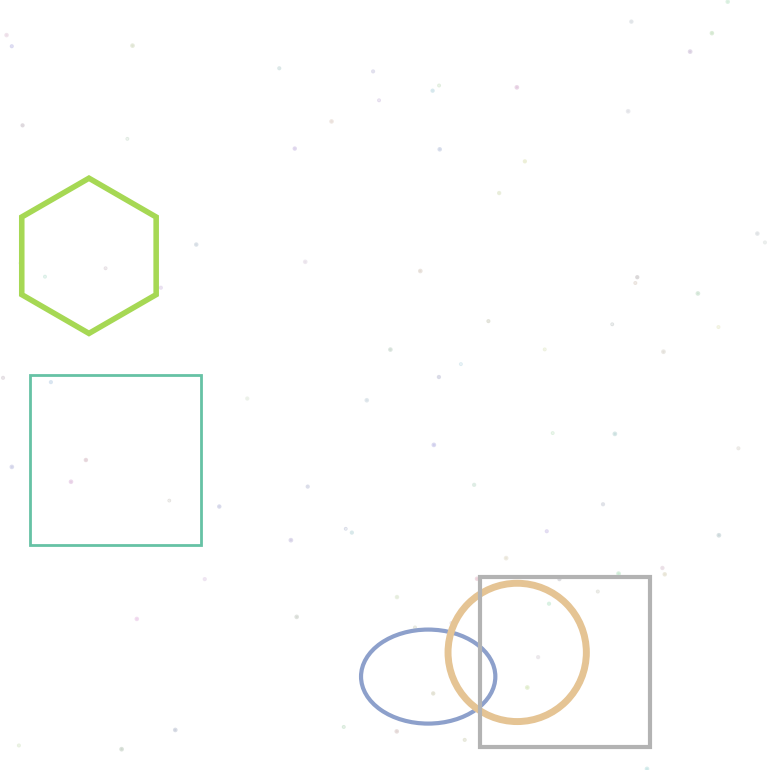[{"shape": "square", "thickness": 1, "radius": 0.56, "center": [0.15, 0.403]}, {"shape": "oval", "thickness": 1.5, "radius": 0.44, "center": [0.556, 0.121]}, {"shape": "hexagon", "thickness": 2, "radius": 0.5, "center": [0.116, 0.668]}, {"shape": "circle", "thickness": 2.5, "radius": 0.45, "center": [0.672, 0.153]}, {"shape": "square", "thickness": 1.5, "radius": 0.55, "center": [0.734, 0.14]}]